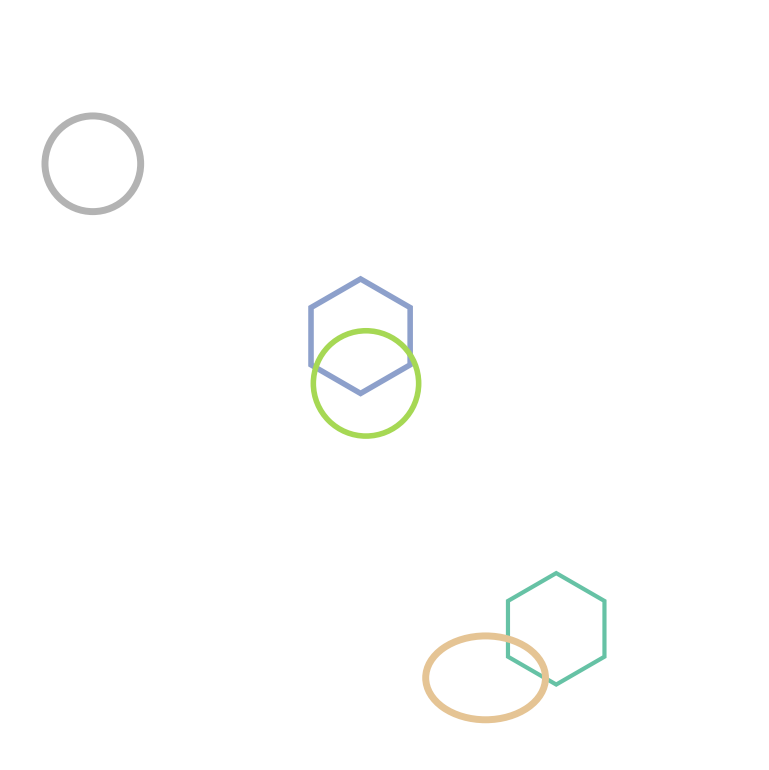[{"shape": "hexagon", "thickness": 1.5, "radius": 0.36, "center": [0.722, 0.183]}, {"shape": "hexagon", "thickness": 2, "radius": 0.37, "center": [0.468, 0.563]}, {"shape": "circle", "thickness": 2, "radius": 0.34, "center": [0.475, 0.502]}, {"shape": "oval", "thickness": 2.5, "radius": 0.39, "center": [0.631, 0.12]}, {"shape": "circle", "thickness": 2.5, "radius": 0.31, "center": [0.121, 0.787]}]